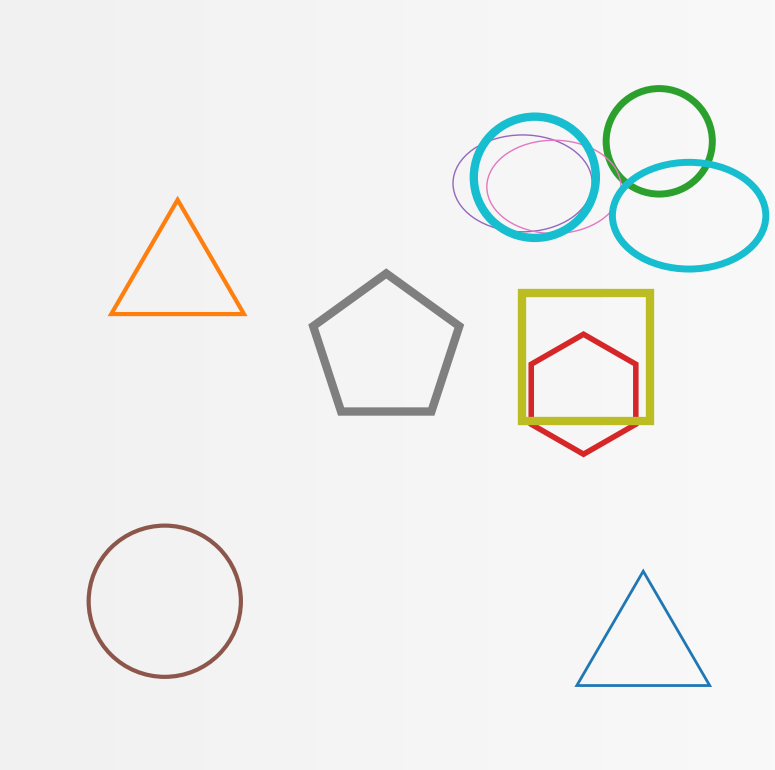[{"shape": "triangle", "thickness": 1, "radius": 0.49, "center": [0.83, 0.159]}, {"shape": "triangle", "thickness": 1.5, "radius": 0.49, "center": [0.229, 0.642]}, {"shape": "circle", "thickness": 2.5, "radius": 0.34, "center": [0.851, 0.816]}, {"shape": "hexagon", "thickness": 2, "radius": 0.39, "center": [0.753, 0.488]}, {"shape": "oval", "thickness": 0.5, "radius": 0.45, "center": [0.674, 0.762]}, {"shape": "circle", "thickness": 1.5, "radius": 0.49, "center": [0.213, 0.219]}, {"shape": "oval", "thickness": 0.5, "radius": 0.43, "center": [0.715, 0.757]}, {"shape": "pentagon", "thickness": 3, "radius": 0.5, "center": [0.498, 0.546]}, {"shape": "square", "thickness": 3, "radius": 0.41, "center": [0.757, 0.536]}, {"shape": "oval", "thickness": 2.5, "radius": 0.49, "center": [0.889, 0.72]}, {"shape": "circle", "thickness": 3, "radius": 0.39, "center": [0.69, 0.77]}]